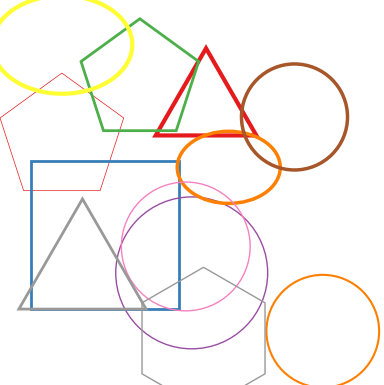[{"shape": "pentagon", "thickness": 0.5, "radius": 0.84, "center": [0.161, 0.641]}, {"shape": "triangle", "thickness": 3, "radius": 0.75, "center": [0.535, 0.724]}, {"shape": "square", "thickness": 2, "radius": 0.96, "center": [0.274, 0.389]}, {"shape": "pentagon", "thickness": 2, "radius": 0.8, "center": [0.363, 0.791]}, {"shape": "circle", "thickness": 1, "radius": 0.99, "center": [0.498, 0.291]}, {"shape": "oval", "thickness": 2.5, "radius": 0.67, "center": [0.594, 0.565]}, {"shape": "circle", "thickness": 1.5, "radius": 0.73, "center": [0.838, 0.14]}, {"shape": "oval", "thickness": 3, "radius": 0.91, "center": [0.162, 0.884]}, {"shape": "circle", "thickness": 2.5, "radius": 0.69, "center": [0.765, 0.696]}, {"shape": "circle", "thickness": 1, "radius": 0.84, "center": [0.482, 0.36]}, {"shape": "hexagon", "thickness": 1, "radius": 0.92, "center": [0.529, 0.121]}, {"shape": "triangle", "thickness": 2, "radius": 0.95, "center": [0.214, 0.293]}]